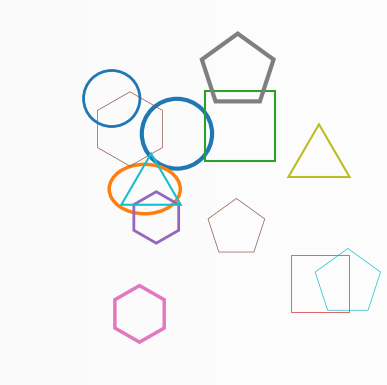[{"shape": "circle", "thickness": 3, "radius": 0.45, "center": [0.457, 0.653]}, {"shape": "circle", "thickness": 2, "radius": 0.36, "center": [0.288, 0.744]}, {"shape": "oval", "thickness": 2.5, "radius": 0.46, "center": [0.374, 0.509]}, {"shape": "square", "thickness": 1.5, "radius": 0.46, "center": [0.62, 0.672]}, {"shape": "square", "thickness": 0.5, "radius": 0.37, "center": [0.825, 0.264]}, {"shape": "hexagon", "thickness": 2, "radius": 0.33, "center": [0.403, 0.435]}, {"shape": "hexagon", "thickness": 0.5, "radius": 0.48, "center": [0.335, 0.665]}, {"shape": "pentagon", "thickness": 0.5, "radius": 0.38, "center": [0.61, 0.408]}, {"shape": "hexagon", "thickness": 2.5, "radius": 0.37, "center": [0.36, 0.185]}, {"shape": "pentagon", "thickness": 3, "radius": 0.49, "center": [0.613, 0.815]}, {"shape": "triangle", "thickness": 1.5, "radius": 0.46, "center": [0.823, 0.586]}, {"shape": "triangle", "thickness": 1.5, "radius": 0.44, "center": [0.39, 0.512]}, {"shape": "pentagon", "thickness": 0.5, "radius": 0.44, "center": [0.898, 0.266]}]